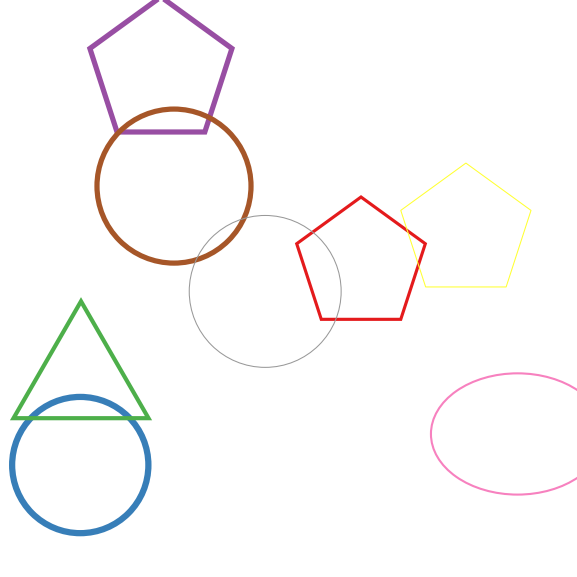[{"shape": "pentagon", "thickness": 1.5, "radius": 0.59, "center": [0.625, 0.541]}, {"shape": "circle", "thickness": 3, "radius": 0.59, "center": [0.139, 0.194]}, {"shape": "triangle", "thickness": 2, "radius": 0.67, "center": [0.14, 0.342]}, {"shape": "pentagon", "thickness": 2.5, "radius": 0.65, "center": [0.279, 0.875]}, {"shape": "pentagon", "thickness": 0.5, "radius": 0.59, "center": [0.807, 0.598]}, {"shape": "circle", "thickness": 2.5, "radius": 0.67, "center": [0.301, 0.677]}, {"shape": "oval", "thickness": 1, "radius": 0.75, "center": [0.896, 0.248]}, {"shape": "circle", "thickness": 0.5, "radius": 0.66, "center": [0.459, 0.495]}]